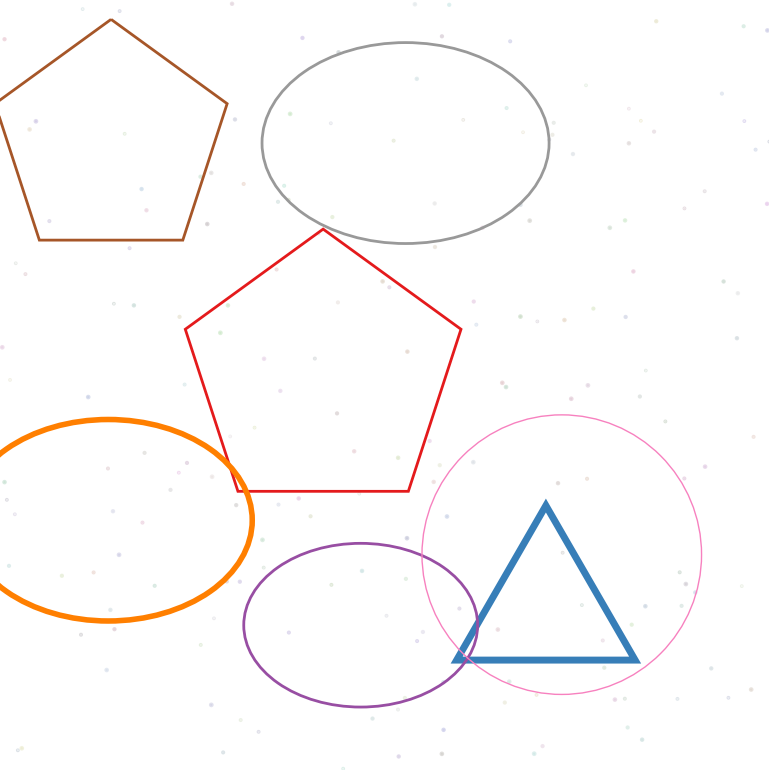[{"shape": "pentagon", "thickness": 1, "radius": 0.94, "center": [0.42, 0.514]}, {"shape": "triangle", "thickness": 2.5, "radius": 0.67, "center": [0.709, 0.21]}, {"shape": "oval", "thickness": 1, "radius": 0.76, "center": [0.468, 0.188]}, {"shape": "oval", "thickness": 2, "radius": 0.93, "center": [0.141, 0.324]}, {"shape": "pentagon", "thickness": 1, "radius": 0.79, "center": [0.144, 0.816]}, {"shape": "circle", "thickness": 0.5, "radius": 0.91, "center": [0.73, 0.28]}, {"shape": "oval", "thickness": 1, "radius": 0.93, "center": [0.527, 0.814]}]